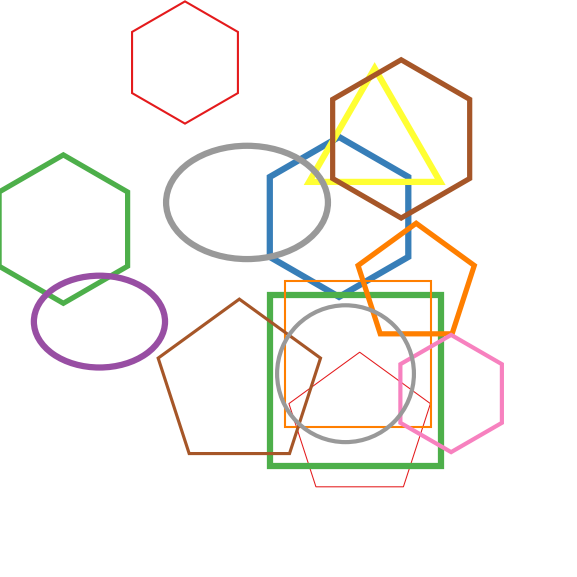[{"shape": "hexagon", "thickness": 1, "radius": 0.53, "center": [0.32, 0.891]}, {"shape": "pentagon", "thickness": 0.5, "radius": 0.64, "center": [0.623, 0.26]}, {"shape": "hexagon", "thickness": 3, "radius": 0.69, "center": [0.587, 0.624]}, {"shape": "square", "thickness": 3, "radius": 0.74, "center": [0.615, 0.34]}, {"shape": "hexagon", "thickness": 2.5, "radius": 0.64, "center": [0.11, 0.602]}, {"shape": "oval", "thickness": 3, "radius": 0.57, "center": [0.172, 0.442]}, {"shape": "square", "thickness": 1, "radius": 0.63, "center": [0.62, 0.386]}, {"shape": "pentagon", "thickness": 2.5, "radius": 0.53, "center": [0.721, 0.507]}, {"shape": "triangle", "thickness": 3, "radius": 0.66, "center": [0.649, 0.75]}, {"shape": "pentagon", "thickness": 1.5, "radius": 0.74, "center": [0.414, 0.333]}, {"shape": "hexagon", "thickness": 2.5, "radius": 0.68, "center": [0.695, 0.759]}, {"shape": "hexagon", "thickness": 2, "radius": 0.51, "center": [0.781, 0.318]}, {"shape": "oval", "thickness": 3, "radius": 0.7, "center": [0.428, 0.649]}, {"shape": "circle", "thickness": 2, "radius": 0.59, "center": [0.598, 0.352]}]